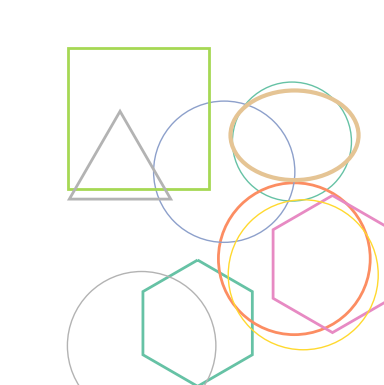[{"shape": "circle", "thickness": 1, "radius": 0.77, "center": [0.758, 0.632]}, {"shape": "hexagon", "thickness": 2, "radius": 0.82, "center": [0.513, 0.161]}, {"shape": "circle", "thickness": 2, "radius": 0.99, "center": [0.764, 0.328]}, {"shape": "circle", "thickness": 1, "radius": 0.92, "center": [0.582, 0.554]}, {"shape": "hexagon", "thickness": 2, "radius": 0.89, "center": [0.864, 0.314]}, {"shape": "square", "thickness": 2, "radius": 0.92, "center": [0.359, 0.692]}, {"shape": "circle", "thickness": 1, "radius": 0.97, "center": [0.788, 0.286]}, {"shape": "oval", "thickness": 3, "radius": 0.83, "center": [0.765, 0.649]}, {"shape": "triangle", "thickness": 2, "radius": 0.76, "center": [0.312, 0.559]}, {"shape": "circle", "thickness": 1, "radius": 0.96, "center": [0.368, 0.102]}]